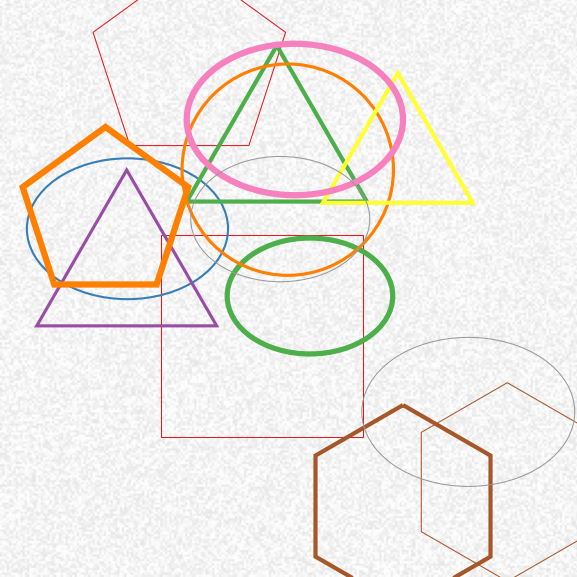[{"shape": "pentagon", "thickness": 0.5, "radius": 0.88, "center": [0.328, 0.889]}, {"shape": "square", "thickness": 0.5, "radius": 0.87, "center": [0.453, 0.417]}, {"shape": "oval", "thickness": 1, "radius": 0.87, "center": [0.221, 0.603]}, {"shape": "triangle", "thickness": 2, "radius": 0.9, "center": [0.479, 0.74]}, {"shape": "oval", "thickness": 2.5, "radius": 0.72, "center": [0.537, 0.487]}, {"shape": "triangle", "thickness": 1.5, "radius": 0.9, "center": [0.219, 0.525]}, {"shape": "circle", "thickness": 1.5, "radius": 0.92, "center": [0.498, 0.705]}, {"shape": "pentagon", "thickness": 3, "radius": 0.75, "center": [0.183, 0.628]}, {"shape": "triangle", "thickness": 2, "radius": 0.75, "center": [0.689, 0.723]}, {"shape": "hexagon", "thickness": 2, "radius": 0.87, "center": [0.698, 0.123]}, {"shape": "hexagon", "thickness": 0.5, "radius": 0.86, "center": [0.878, 0.164]}, {"shape": "oval", "thickness": 3, "radius": 0.94, "center": [0.511, 0.792]}, {"shape": "oval", "thickness": 0.5, "radius": 0.92, "center": [0.811, 0.286]}, {"shape": "oval", "thickness": 0.5, "radius": 0.77, "center": [0.485, 0.62]}]